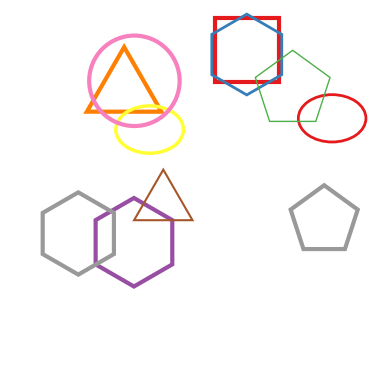[{"shape": "oval", "thickness": 2, "radius": 0.44, "center": [0.863, 0.693]}, {"shape": "square", "thickness": 3, "radius": 0.41, "center": [0.642, 0.871]}, {"shape": "hexagon", "thickness": 2, "radius": 0.52, "center": [0.641, 0.858]}, {"shape": "pentagon", "thickness": 1, "radius": 0.51, "center": [0.76, 0.767]}, {"shape": "hexagon", "thickness": 3, "radius": 0.57, "center": [0.348, 0.371]}, {"shape": "triangle", "thickness": 3, "radius": 0.56, "center": [0.322, 0.766]}, {"shape": "oval", "thickness": 2.5, "radius": 0.44, "center": [0.389, 0.663]}, {"shape": "triangle", "thickness": 1.5, "radius": 0.44, "center": [0.424, 0.472]}, {"shape": "circle", "thickness": 3, "radius": 0.59, "center": [0.349, 0.79]}, {"shape": "pentagon", "thickness": 3, "radius": 0.46, "center": [0.842, 0.427]}, {"shape": "hexagon", "thickness": 3, "radius": 0.53, "center": [0.203, 0.394]}]